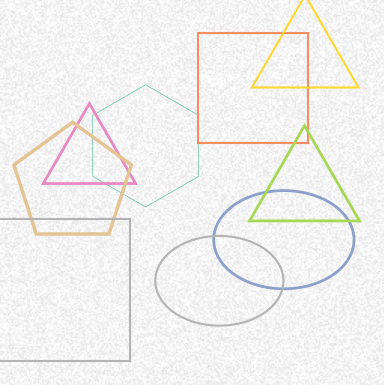[{"shape": "hexagon", "thickness": 0.5, "radius": 0.79, "center": [0.378, 0.621]}, {"shape": "square", "thickness": 1.5, "radius": 0.71, "center": [0.657, 0.772]}, {"shape": "oval", "thickness": 2, "radius": 0.91, "center": [0.737, 0.377]}, {"shape": "triangle", "thickness": 2, "radius": 0.69, "center": [0.232, 0.592]}, {"shape": "triangle", "thickness": 2, "radius": 0.82, "center": [0.791, 0.509]}, {"shape": "triangle", "thickness": 1.5, "radius": 0.8, "center": [0.793, 0.853]}, {"shape": "pentagon", "thickness": 2.5, "radius": 0.8, "center": [0.189, 0.522]}, {"shape": "oval", "thickness": 1.5, "radius": 0.83, "center": [0.57, 0.271]}, {"shape": "square", "thickness": 1.5, "radius": 0.93, "center": [0.153, 0.246]}]